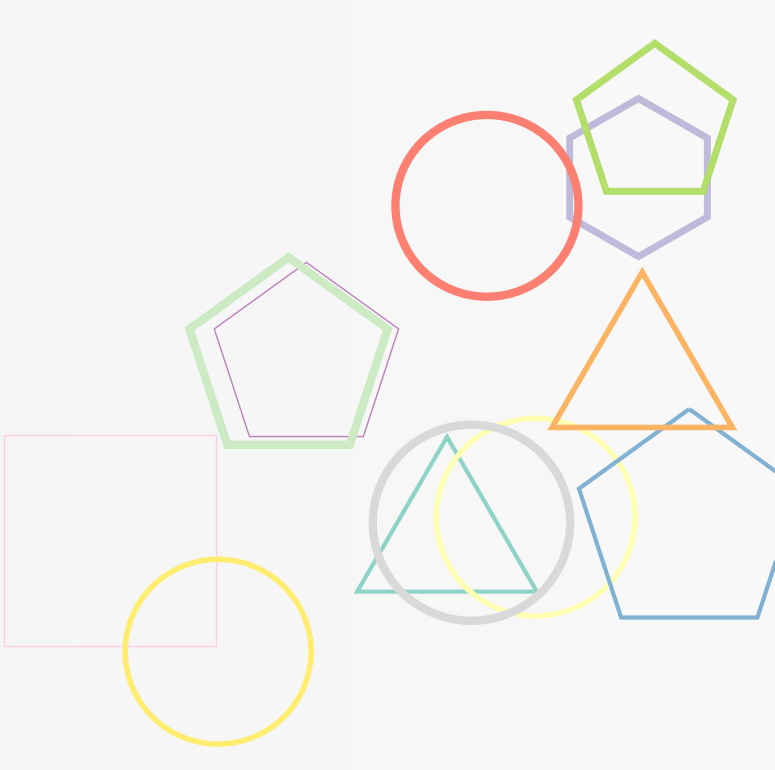[{"shape": "triangle", "thickness": 1.5, "radius": 0.67, "center": [0.577, 0.299]}, {"shape": "circle", "thickness": 2, "radius": 0.64, "center": [0.691, 0.328]}, {"shape": "hexagon", "thickness": 2.5, "radius": 0.51, "center": [0.824, 0.769]}, {"shape": "circle", "thickness": 3, "radius": 0.59, "center": [0.628, 0.733]}, {"shape": "pentagon", "thickness": 1.5, "radius": 0.75, "center": [0.889, 0.319]}, {"shape": "triangle", "thickness": 2, "radius": 0.67, "center": [0.829, 0.512]}, {"shape": "pentagon", "thickness": 2.5, "radius": 0.53, "center": [0.845, 0.838]}, {"shape": "square", "thickness": 0.5, "radius": 0.69, "center": [0.142, 0.298]}, {"shape": "circle", "thickness": 3, "radius": 0.64, "center": [0.608, 0.321]}, {"shape": "pentagon", "thickness": 0.5, "radius": 0.63, "center": [0.395, 0.534]}, {"shape": "pentagon", "thickness": 3, "radius": 0.67, "center": [0.372, 0.531]}, {"shape": "circle", "thickness": 2, "radius": 0.6, "center": [0.281, 0.154]}]